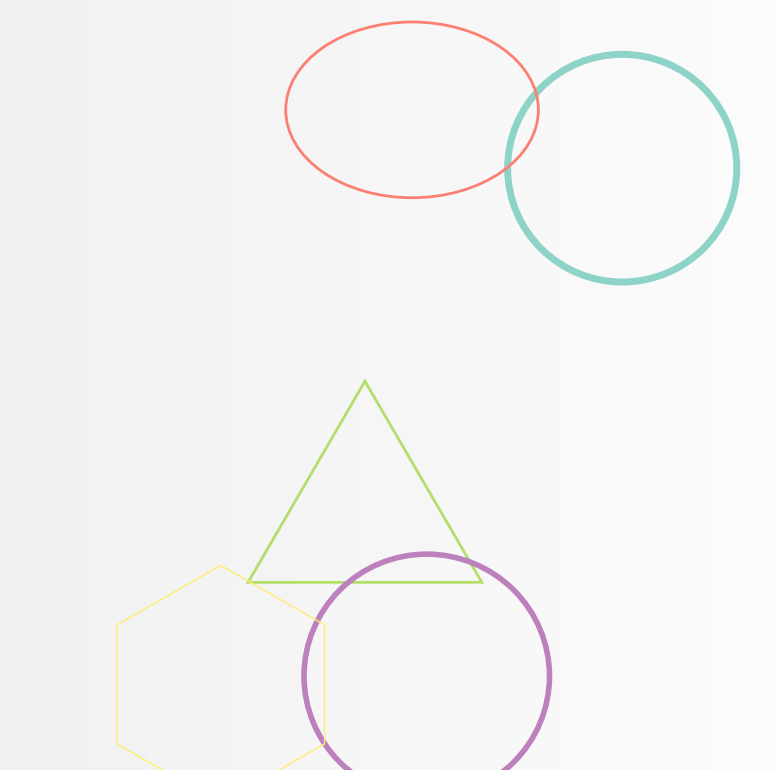[{"shape": "circle", "thickness": 2.5, "radius": 0.74, "center": [0.803, 0.782]}, {"shape": "oval", "thickness": 1, "radius": 0.82, "center": [0.532, 0.857]}, {"shape": "triangle", "thickness": 1, "radius": 0.87, "center": [0.471, 0.331]}, {"shape": "circle", "thickness": 2, "radius": 0.79, "center": [0.551, 0.122]}, {"shape": "hexagon", "thickness": 0.5, "radius": 0.77, "center": [0.285, 0.111]}]